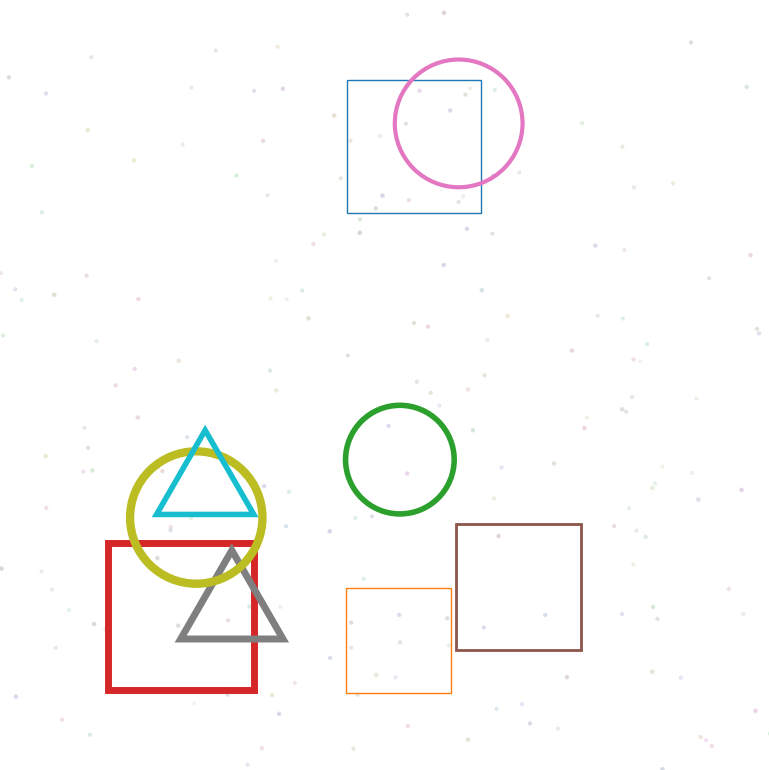[{"shape": "square", "thickness": 0.5, "radius": 0.43, "center": [0.538, 0.81]}, {"shape": "square", "thickness": 0.5, "radius": 0.34, "center": [0.517, 0.168]}, {"shape": "circle", "thickness": 2, "radius": 0.35, "center": [0.519, 0.403]}, {"shape": "square", "thickness": 2.5, "radius": 0.48, "center": [0.235, 0.2]}, {"shape": "square", "thickness": 1, "radius": 0.41, "center": [0.674, 0.237]}, {"shape": "circle", "thickness": 1.5, "radius": 0.41, "center": [0.596, 0.84]}, {"shape": "triangle", "thickness": 2.5, "radius": 0.38, "center": [0.301, 0.209]}, {"shape": "circle", "thickness": 3, "radius": 0.43, "center": [0.255, 0.328]}, {"shape": "triangle", "thickness": 2, "radius": 0.36, "center": [0.266, 0.368]}]